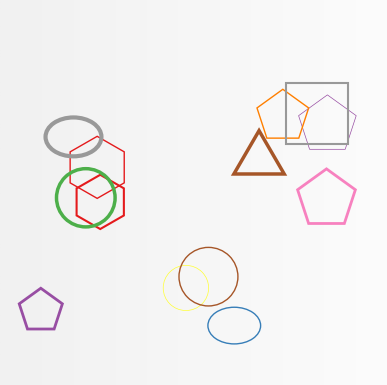[{"shape": "hexagon", "thickness": 1.5, "radius": 0.35, "center": [0.259, 0.476]}, {"shape": "hexagon", "thickness": 1, "radius": 0.4, "center": [0.251, 0.565]}, {"shape": "oval", "thickness": 1, "radius": 0.34, "center": [0.605, 0.154]}, {"shape": "circle", "thickness": 2.5, "radius": 0.38, "center": [0.221, 0.486]}, {"shape": "pentagon", "thickness": 0.5, "radius": 0.39, "center": [0.845, 0.675]}, {"shape": "pentagon", "thickness": 2, "radius": 0.29, "center": [0.105, 0.193]}, {"shape": "pentagon", "thickness": 1, "radius": 0.35, "center": [0.73, 0.698]}, {"shape": "circle", "thickness": 0.5, "radius": 0.29, "center": [0.48, 0.252]}, {"shape": "circle", "thickness": 1, "radius": 0.38, "center": [0.538, 0.281]}, {"shape": "triangle", "thickness": 2.5, "radius": 0.38, "center": [0.669, 0.586]}, {"shape": "pentagon", "thickness": 2, "radius": 0.39, "center": [0.843, 0.483]}, {"shape": "oval", "thickness": 3, "radius": 0.36, "center": [0.19, 0.644]}, {"shape": "square", "thickness": 1.5, "radius": 0.4, "center": [0.818, 0.705]}]